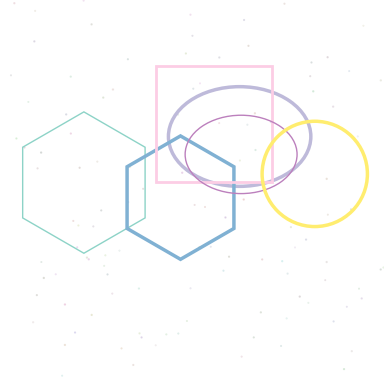[{"shape": "hexagon", "thickness": 1, "radius": 0.92, "center": [0.218, 0.526]}, {"shape": "oval", "thickness": 2.5, "radius": 0.92, "center": [0.622, 0.645]}, {"shape": "hexagon", "thickness": 2.5, "radius": 0.8, "center": [0.469, 0.487]}, {"shape": "square", "thickness": 2, "radius": 0.75, "center": [0.557, 0.678]}, {"shape": "oval", "thickness": 1, "radius": 0.73, "center": [0.626, 0.599]}, {"shape": "circle", "thickness": 2.5, "radius": 0.68, "center": [0.818, 0.548]}]